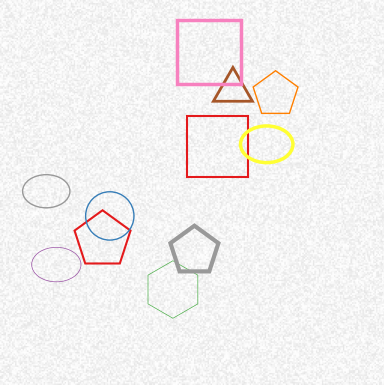[{"shape": "square", "thickness": 1.5, "radius": 0.4, "center": [0.566, 0.619]}, {"shape": "pentagon", "thickness": 1.5, "radius": 0.38, "center": [0.266, 0.377]}, {"shape": "circle", "thickness": 1, "radius": 0.31, "center": [0.285, 0.439]}, {"shape": "hexagon", "thickness": 0.5, "radius": 0.37, "center": [0.449, 0.248]}, {"shape": "oval", "thickness": 0.5, "radius": 0.32, "center": [0.146, 0.313]}, {"shape": "pentagon", "thickness": 1, "radius": 0.31, "center": [0.716, 0.755]}, {"shape": "oval", "thickness": 2.5, "radius": 0.34, "center": [0.693, 0.625]}, {"shape": "triangle", "thickness": 2, "radius": 0.29, "center": [0.605, 0.766]}, {"shape": "square", "thickness": 2.5, "radius": 0.41, "center": [0.543, 0.865]}, {"shape": "oval", "thickness": 1, "radius": 0.31, "center": [0.12, 0.503]}, {"shape": "pentagon", "thickness": 3, "radius": 0.33, "center": [0.505, 0.348]}]